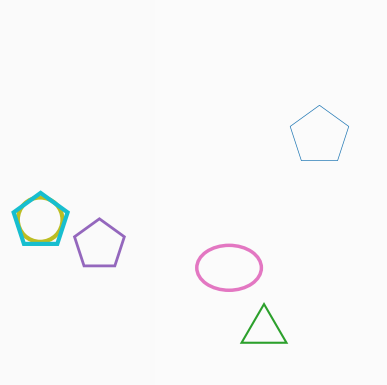[{"shape": "pentagon", "thickness": 0.5, "radius": 0.4, "center": [0.824, 0.647]}, {"shape": "triangle", "thickness": 1.5, "radius": 0.33, "center": [0.681, 0.143]}, {"shape": "pentagon", "thickness": 2, "radius": 0.34, "center": [0.257, 0.364]}, {"shape": "oval", "thickness": 2.5, "radius": 0.42, "center": [0.591, 0.304]}, {"shape": "circle", "thickness": 3, "radius": 0.29, "center": [0.104, 0.429]}, {"shape": "pentagon", "thickness": 3, "radius": 0.37, "center": [0.105, 0.426]}]